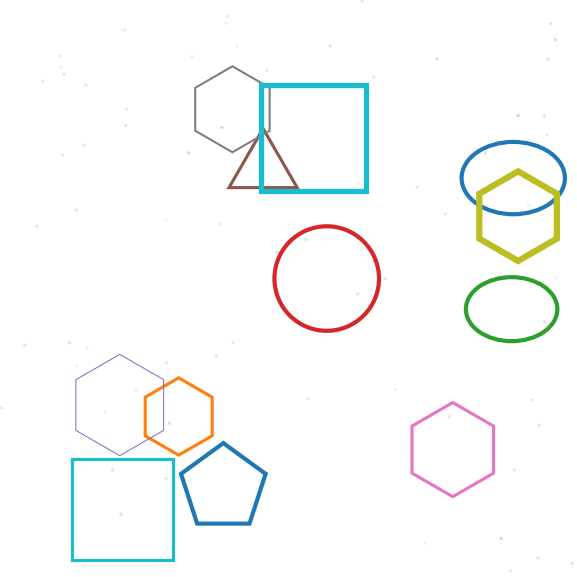[{"shape": "pentagon", "thickness": 2, "radius": 0.39, "center": [0.387, 0.155]}, {"shape": "oval", "thickness": 2, "radius": 0.45, "center": [0.889, 0.691]}, {"shape": "hexagon", "thickness": 1.5, "radius": 0.33, "center": [0.309, 0.278]}, {"shape": "oval", "thickness": 2, "radius": 0.4, "center": [0.886, 0.464]}, {"shape": "circle", "thickness": 2, "radius": 0.45, "center": [0.566, 0.517]}, {"shape": "hexagon", "thickness": 0.5, "radius": 0.44, "center": [0.207, 0.298]}, {"shape": "triangle", "thickness": 1.5, "radius": 0.34, "center": [0.456, 0.708]}, {"shape": "hexagon", "thickness": 1.5, "radius": 0.41, "center": [0.784, 0.221]}, {"shape": "hexagon", "thickness": 1, "radius": 0.37, "center": [0.402, 0.81]}, {"shape": "hexagon", "thickness": 3, "radius": 0.39, "center": [0.897, 0.625]}, {"shape": "square", "thickness": 1.5, "radius": 0.44, "center": [0.213, 0.116]}, {"shape": "square", "thickness": 2.5, "radius": 0.46, "center": [0.542, 0.76]}]